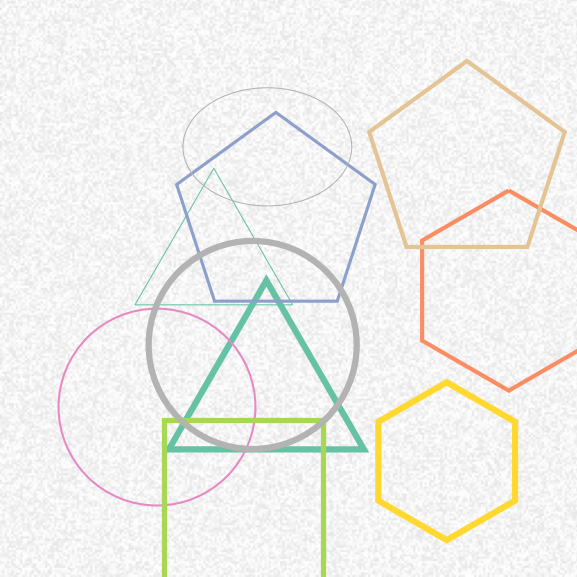[{"shape": "triangle", "thickness": 0.5, "radius": 0.79, "center": [0.37, 0.55]}, {"shape": "triangle", "thickness": 3, "radius": 0.97, "center": [0.461, 0.318]}, {"shape": "hexagon", "thickness": 2, "radius": 0.87, "center": [0.881, 0.496]}, {"shape": "pentagon", "thickness": 1.5, "radius": 0.9, "center": [0.478, 0.624]}, {"shape": "circle", "thickness": 1, "radius": 0.85, "center": [0.272, 0.294]}, {"shape": "square", "thickness": 2.5, "radius": 0.69, "center": [0.422, 0.135]}, {"shape": "hexagon", "thickness": 3, "radius": 0.68, "center": [0.774, 0.201]}, {"shape": "pentagon", "thickness": 2, "radius": 0.89, "center": [0.809, 0.716]}, {"shape": "circle", "thickness": 3, "radius": 0.9, "center": [0.438, 0.402]}, {"shape": "oval", "thickness": 0.5, "radius": 0.73, "center": [0.463, 0.745]}]